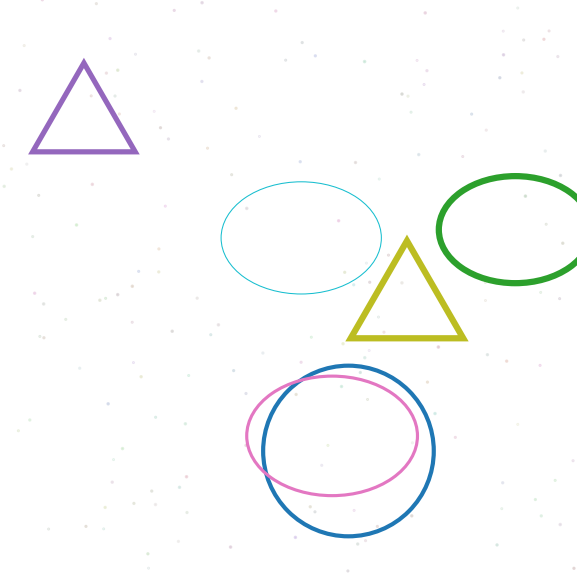[{"shape": "circle", "thickness": 2, "radius": 0.74, "center": [0.603, 0.218]}, {"shape": "oval", "thickness": 3, "radius": 0.66, "center": [0.892, 0.601]}, {"shape": "triangle", "thickness": 2.5, "radius": 0.51, "center": [0.145, 0.788]}, {"shape": "oval", "thickness": 1.5, "radius": 0.74, "center": [0.575, 0.244]}, {"shape": "triangle", "thickness": 3, "radius": 0.56, "center": [0.705, 0.47]}, {"shape": "oval", "thickness": 0.5, "radius": 0.69, "center": [0.522, 0.587]}]